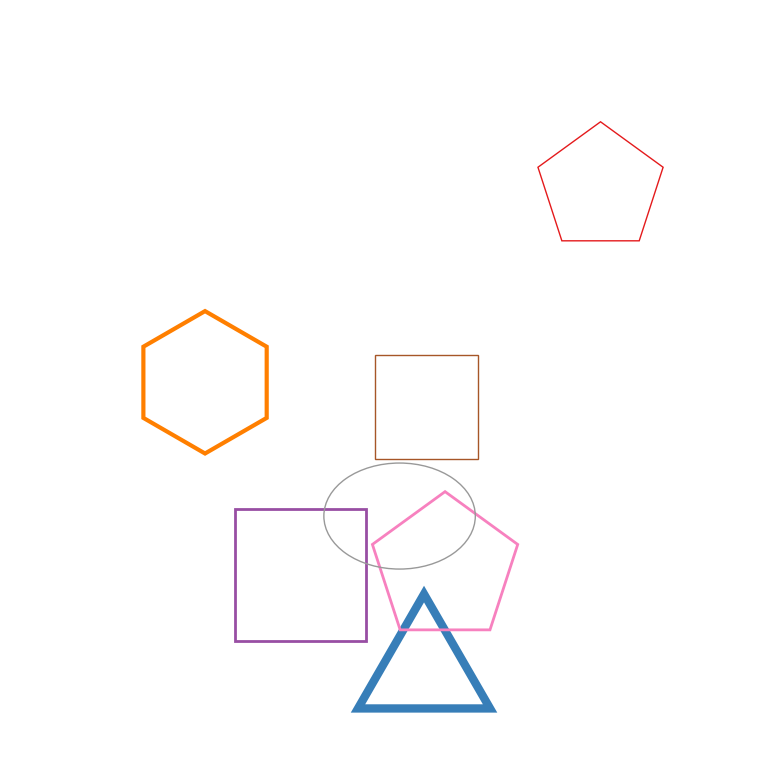[{"shape": "pentagon", "thickness": 0.5, "radius": 0.43, "center": [0.78, 0.756]}, {"shape": "triangle", "thickness": 3, "radius": 0.5, "center": [0.551, 0.129]}, {"shape": "square", "thickness": 1, "radius": 0.43, "center": [0.391, 0.253]}, {"shape": "hexagon", "thickness": 1.5, "radius": 0.46, "center": [0.266, 0.504]}, {"shape": "square", "thickness": 0.5, "radius": 0.34, "center": [0.554, 0.471]}, {"shape": "pentagon", "thickness": 1, "radius": 0.5, "center": [0.578, 0.262]}, {"shape": "oval", "thickness": 0.5, "radius": 0.49, "center": [0.519, 0.33]}]